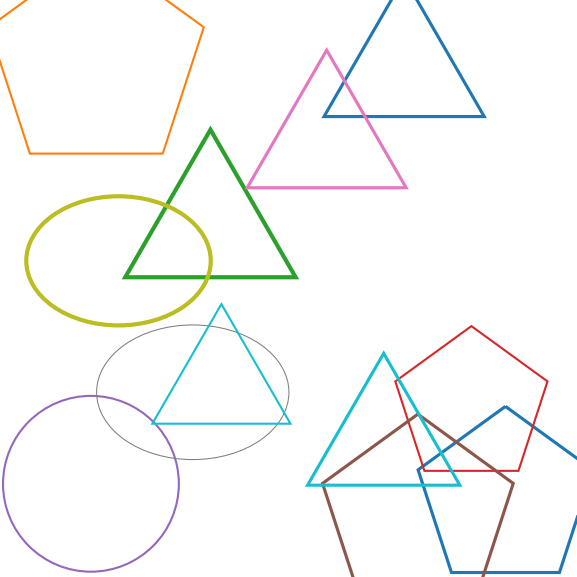[{"shape": "pentagon", "thickness": 1.5, "radius": 0.8, "center": [0.875, 0.136]}, {"shape": "triangle", "thickness": 1.5, "radius": 0.8, "center": [0.7, 0.877]}, {"shape": "pentagon", "thickness": 1, "radius": 0.98, "center": [0.167, 0.891]}, {"shape": "triangle", "thickness": 2, "radius": 0.85, "center": [0.364, 0.604]}, {"shape": "pentagon", "thickness": 1, "radius": 0.69, "center": [0.816, 0.296]}, {"shape": "circle", "thickness": 1, "radius": 0.76, "center": [0.157, 0.161]}, {"shape": "pentagon", "thickness": 1.5, "radius": 0.87, "center": [0.724, 0.108]}, {"shape": "triangle", "thickness": 1.5, "radius": 0.79, "center": [0.566, 0.753]}, {"shape": "oval", "thickness": 0.5, "radius": 0.83, "center": [0.334, 0.32]}, {"shape": "oval", "thickness": 2, "radius": 0.8, "center": [0.205, 0.547]}, {"shape": "triangle", "thickness": 1, "radius": 0.69, "center": [0.383, 0.334]}, {"shape": "triangle", "thickness": 1.5, "radius": 0.76, "center": [0.664, 0.235]}]